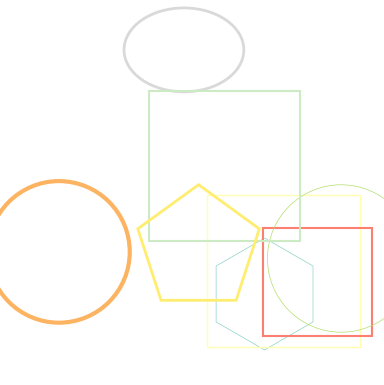[{"shape": "hexagon", "thickness": 0.5, "radius": 0.73, "center": [0.687, 0.236]}, {"shape": "square", "thickness": 1, "radius": 0.99, "center": [0.736, 0.296]}, {"shape": "square", "thickness": 1.5, "radius": 0.71, "center": [0.826, 0.268]}, {"shape": "circle", "thickness": 3, "radius": 0.92, "center": [0.153, 0.346]}, {"shape": "circle", "thickness": 0.5, "radius": 0.96, "center": [0.886, 0.329]}, {"shape": "oval", "thickness": 2, "radius": 0.78, "center": [0.478, 0.87]}, {"shape": "square", "thickness": 1.5, "radius": 0.98, "center": [0.584, 0.569]}, {"shape": "pentagon", "thickness": 2, "radius": 0.83, "center": [0.516, 0.354]}]